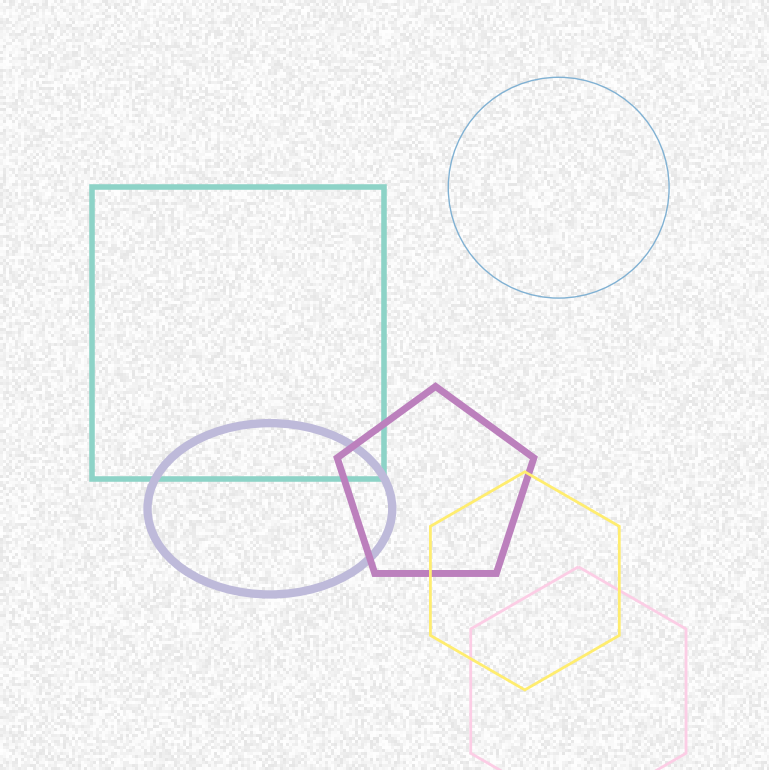[{"shape": "square", "thickness": 2, "radius": 0.95, "center": [0.309, 0.568]}, {"shape": "oval", "thickness": 3, "radius": 0.79, "center": [0.35, 0.339]}, {"shape": "circle", "thickness": 0.5, "radius": 0.72, "center": [0.726, 0.756]}, {"shape": "hexagon", "thickness": 1, "radius": 0.81, "center": [0.751, 0.102]}, {"shape": "pentagon", "thickness": 2.5, "radius": 0.67, "center": [0.566, 0.364]}, {"shape": "hexagon", "thickness": 1, "radius": 0.71, "center": [0.682, 0.246]}]